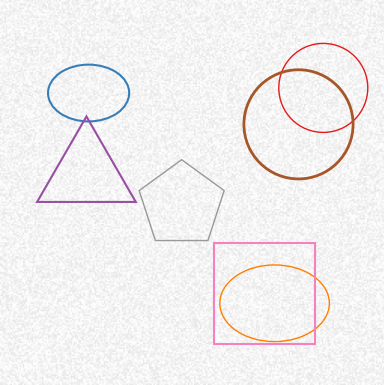[{"shape": "circle", "thickness": 1, "radius": 0.58, "center": [0.84, 0.772]}, {"shape": "oval", "thickness": 1.5, "radius": 0.53, "center": [0.23, 0.758]}, {"shape": "triangle", "thickness": 1.5, "radius": 0.74, "center": [0.225, 0.549]}, {"shape": "oval", "thickness": 1, "radius": 0.71, "center": [0.713, 0.212]}, {"shape": "circle", "thickness": 2, "radius": 0.71, "center": [0.775, 0.677]}, {"shape": "square", "thickness": 1.5, "radius": 0.65, "center": [0.687, 0.238]}, {"shape": "pentagon", "thickness": 1, "radius": 0.58, "center": [0.472, 0.469]}]